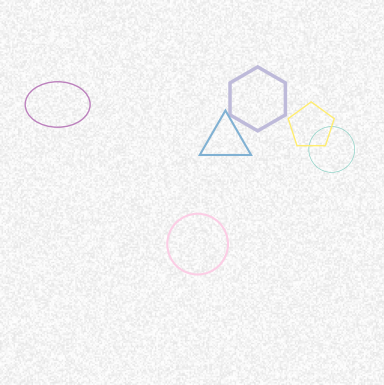[{"shape": "circle", "thickness": 0.5, "radius": 0.3, "center": [0.862, 0.612]}, {"shape": "hexagon", "thickness": 2.5, "radius": 0.42, "center": [0.669, 0.743]}, {"shape": "triangle", "thickness": 1.5, "radius": 0.39, "center": [0.586, 0.636]}, {"shape": "circle", "thickness": 1.5, "radius": 0.39, "center": [0.513, 0.366]}, {"shape": "oval", "thickness": 1, "radius": 0.42, "center": [0.15, 0.729]}, {"shape": "pentagon", "thickness": 1, "radius": 0.31, "center": [0.808, 0.672]}]